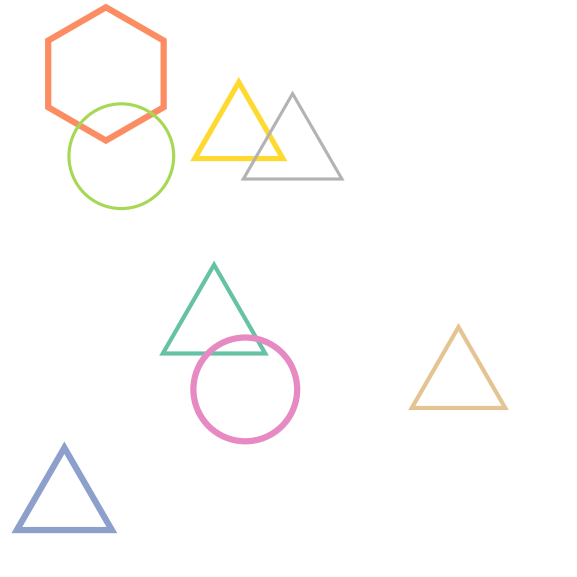[{"shape": "triangle", "thickness": 2, "radius": 0.51, "center": [0.371, 0.438]}, {"shape": "hexagon", "thickness": 3, "radius": 0.58, "center": [0.183, 0.871]}, {"shape": "triangle", "thickness": 3, "radius": 0.48, "center": [0.111, 0.129]}, {"shape": "circle", "thickness": 3, "radius": 0.45, "center": [0.425, 0.325]}, {"shape": "circle", "thickness": 1.5, "radius": 0.45, "center": [0.21, 0.729]}, {"shape": "triangle", "thickness": 2.5, "radius": 0.44, "center": [0.414, 0.769]}, {"shape": "triangle", "thickness": 2, "radius": 0.47, "center": [0.794, 0.339]}, {"shape": "triangle", "thickness": 1.5, "radius": 0.49, "center": [0.507, 0.738]}]